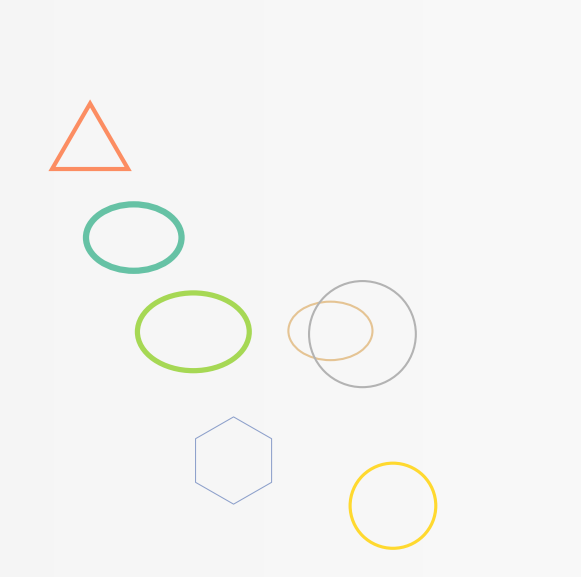[{"shape": "oval", "thickness": 3, "radius": 0.41, "center": [0.23, 0.588]}, {"shape": "triangle", "thickness": 2, "radius": 0.38, "center": [0.155, 0.744]}, {"shape": "hexagon", "thickness": 0.5, "radius": 0.38, "center": [0.402, 0.202]}, {"shape": "oval", "thickness": 2.5, "radius": 0.48, "center": [0.333, 0.425]}, {"shape": "circle", "thickness": 1.5, "radius": 0.37, "center": [0.676, 0.123]}, {"shape": "oval", "thickness": 1, "radius": 0.36, "center": [0.568, 0.426]}, {"shape": "circle", "thickness": 1, "radius": 0.46, "center": [0.624, 0.421]}]